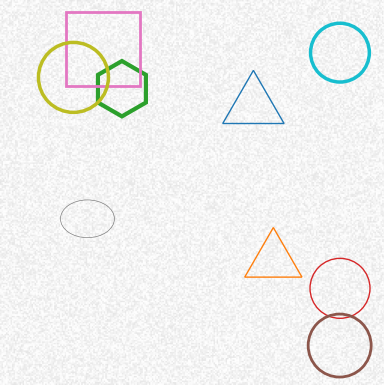[{"shape": "triangle", "thickness": 1, "radius": 0.46, "center": [0.658, 0.725]}, {"shape": "triangle", "thickness": 1, "radius": 0.43, "center": [0.71, 0.323]}, {"shape": "hexagon", "thickness": 3, "radius": 0.36, "center": [0.317, 0.77]}, {"shape": "circle", "thickness": 1, "radius": 0.39, "center": [0.883, 0.251]}, {"shape": "circle", "thickness": 2, "radius": 0.41, "center": [0.882, 0.102]}, {"shape": "square", "thickness": 2, "radius": 0.48, "center": [0.268, 0.873]}, {"shape": "oval", "thickness": 0.5, "radius": 0.35, "center": [0.227, 0.432]}, {"shape": "circle", "thickness": 2.5, "radius": 0.45, "center": [0.191, 0.799]}, {"shape": "circle", "thickness": 2.5, "radius": 0.38, "center": [0.883, 0.863]}]